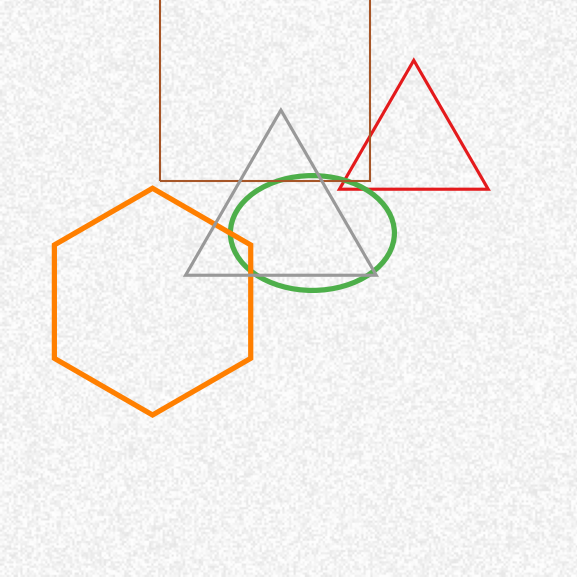[{"shape": "triangle", "thickness": 1.5, "radius": 0.74, "center": [0.717, 0.746]}, {"shape": "oval", "thickness": 2.5, "radius": 0.71, "center": [0.541, 0.596]}, {"shape": "hexagon", "thickness": 2.5, "radius": 0.98, "center": [0.264, 0.477]}, {"shape": "square", "thickness": 1, "radius": 0.91, "center": [0.459, 0.868]}, {"shape": "triangle", "thickness": 1.5, "radius": 0.95, "center": [0.486, 0.618]}]